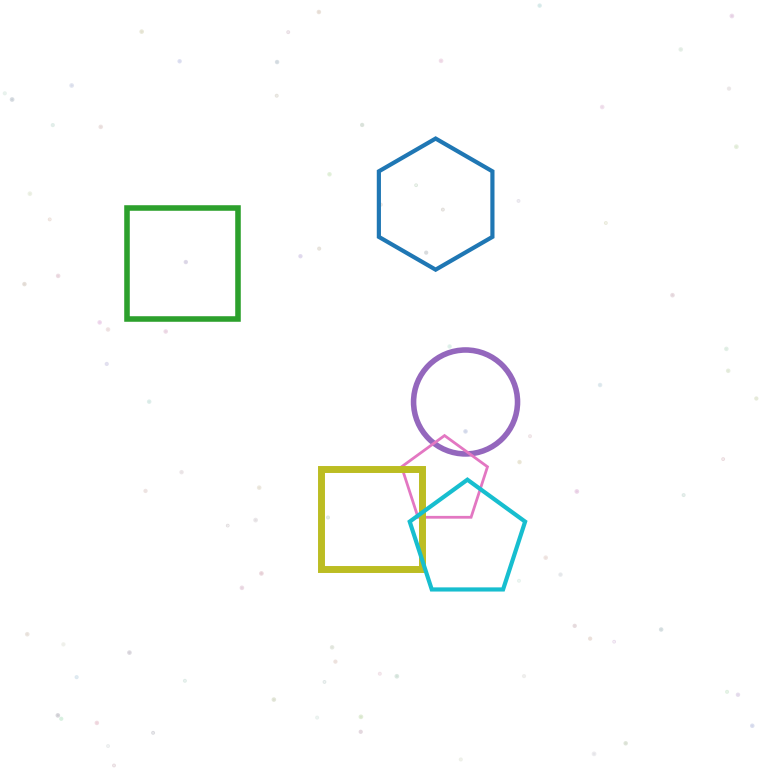[{"shape": "hexagon", "thickness": 1.5, "radius": 0.43, "center": [0.566, 0.735]}, {"shape": "square", "thickness": 2, "radius": 0.36, "center": [0.237, 0.657]}, {"shape": "circle", "thickness": 2, "radius": 0.34, "center": [0.605, 0.478]}, {"shape": "pentagon", "thickness": 1, "radius": 0.29, "center": [0.577, 0.376]}, {"shape": "square", "thickness": 2.5, "radius": 0.33, "center": [0.482, 0.326]}, {"shape": "pentagon", "thickness": 1.5, "radius": 0.39, "center": [0.607, 0.298]}]